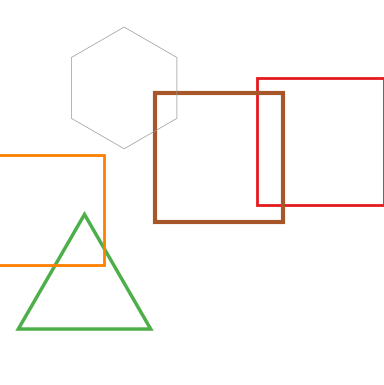[{"shape": "square", "thickness": 2, "radius": 0.82, "center": [0.832, 0.631]}, {"shape": "triangle", "thickness": 2.5, "radius": 0.99, "center": [0.219, 0.245]}, {"shape": "square", "thickness": 2, "radius": 0.71, "center": [0.127, 0.456]}, {"shape": "square", "thickness": 3, "radius": 0.83, "center": [0.569, 0.591]}, {"shape": "hexagon", "thickness": 0.5, "radius": 0.79, "center": [0.322, 0.772]}]